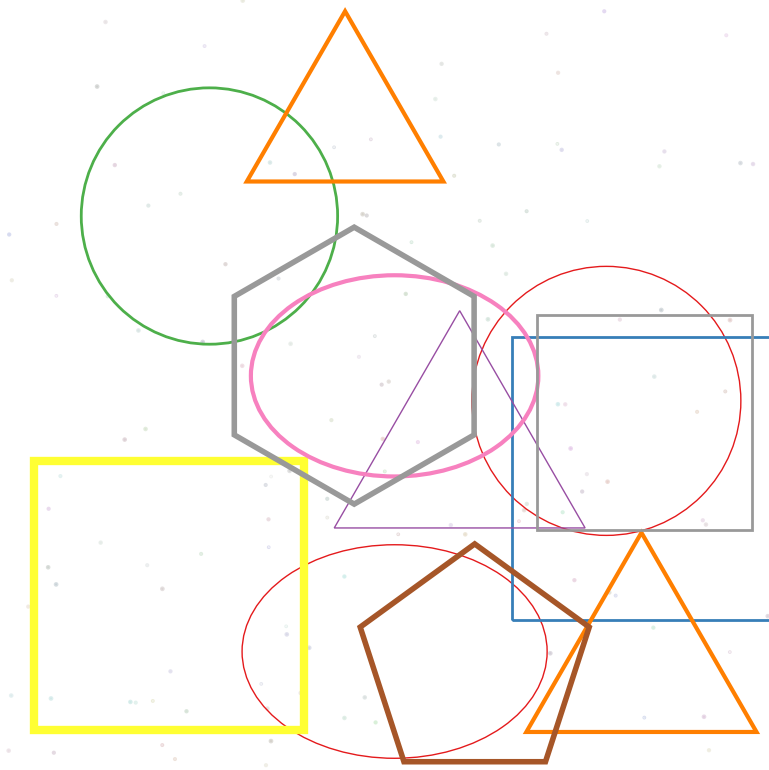[{"shape": "circle", "thickness": 0.5, "radius": 0.87, "center": [0.787, 0.479]}, {"shape": "oval", "thickness": 0.5, "radius": 0.99, "center": [0.512, 0.154]}, {"shape": "square", "thickness": 1, "radius": 0.92, "center": [0.848, 0.379]}, {"shape": "circle", "thickness": 1, "radius": 0.83, "center": [0.272, 0.719]}, {"shape": "triangle", "thickness": 0.5, "radius": 0.94, "center": [0.597, 0.408]}, {"shape": "triangle", "thickness": 1.5, "radius": 0.86, "center": [0.833, 0.136]}, {"shape": "triangle", "thickness": 1.5, "radius": 0.74, "center": [0.448, 0.838]}, {"shape": "square", "thickness": 3, "radius": 0.87, "center": [0.22, 0.227]}, {"shape": "pentagon", "thickness": 2, "radius": 0.78, "center": [0.617, 0.137]}, {"shape": "oval", "thickness": 1.5, "radius": 0.93, "center": [0.512, 0.512]}, {"shape": "square", "thickness": 1, "radius": 0.7, "center": [0.838, 0.452]}, {"shape": "hexagon", "thickness": 2, "radius": 0.9, "center": [0.46, 0.525]}]